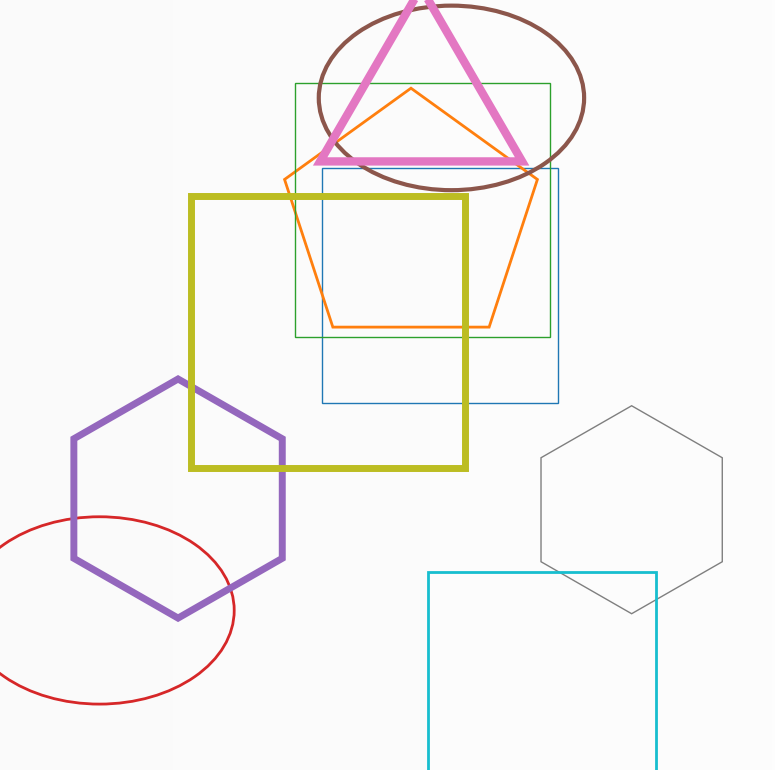[{"shape": "square", "thickness": 0.5, "radius": 0.76, "center": [0.568, 0.629]}, {"shape": "pentagon", "thickness": 1, "radius": 0.86, "center": [0.53, 0.714]}, {"shape": "square", "thickness": 0.5, "radius": 0.82, "center": [0.545, 0.727]}, {"shape": "oval", "thickness": 1, "radius": 0.87, "center": [0.128, 0.207]}, {"shape": "hexagon", "thickness": 2.5, "radius": 0.78, "center": [0.23, 0.353]}, {"shape": "oval", "thickness": 1.5, "radius": 0.86, "center": [0.583, 0.873]}, {"shape": "triangle", "thickness": 3, "radius": 0.75, "center": [0.543, 0.866]}, {"shape": "hexagon", "thickness": 0.5, "radius": 0.68, "center": [0.815, 0.338]}, {"shape": "square", "thickness": 2.5, "radius": 0.88, "center": [0.423, 0.569]}, {"shape": "square", "thickness": 1, "radius": 0.73, "center": [0.7, 0.11]}]